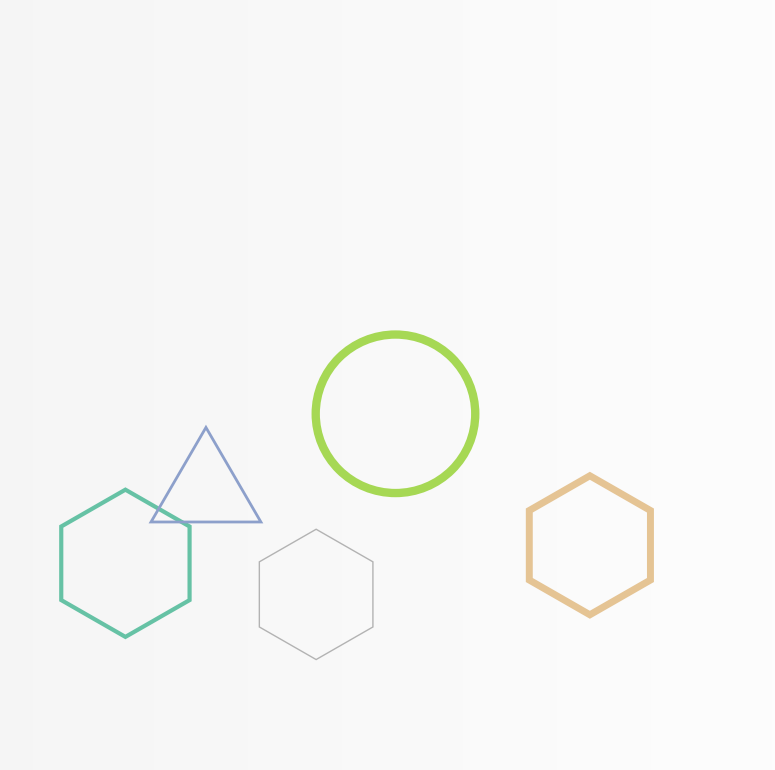[{"shape": "hexagon", "thickness": 1.5, "radius": 0.48, "center": [0.162, 0.268]}, {"shape": "triangle", "thickness": 1, "radius": 0.41, "center": [0.266, 0.363]}, {"shape": "circle", "thickness": 3, "radius": 0.51, "center": [0.51, 0.463]}, {"shape": "hexagon", "thickness": 2.5, "radius": 0.45, "center": [0.761, 0.292]}, {"shape": "hexagon", "thickness": 0.5, "radius": 0.42, "center": [0.408, 0.228]}]